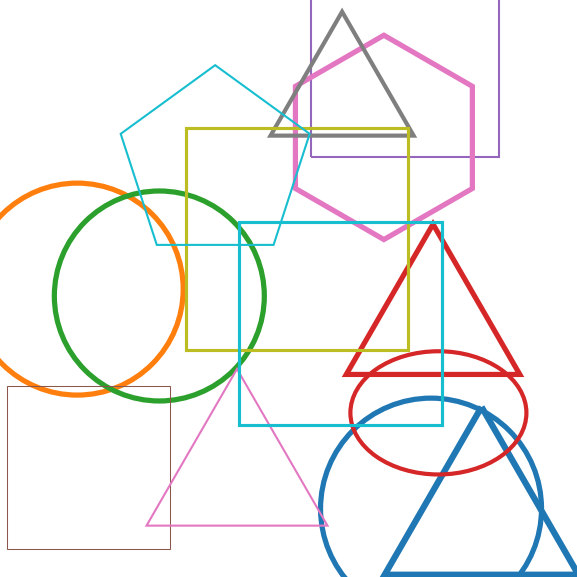[{"shape": "circle", "thickness": 2.5, "radius": 0.96, "center": [0.746, 0.118]}, {"shape": "triangle", "thickness": 3, "radius": 0.97, "center": [0.834, 0.101]}, {"shape": "circle", "thickness": 2.5, "radius": 0.92, "center": [0.134, 0.499]}, {"shape": "circle", "thickness": 2.5, "radius": 0.91, "center": [0.276, 0.487]}, {"shape": "oval", "thickness": 2, "radius": 0.76, "center": [0.759, 0.284]}, {"shape": "triangle", "thickness": 2.5, "radius": 0.87, "center": [0.75, 0.437]}, {"shape": "square", "thickness": 1, "radius": 0.81, "center": [0.701, 0.89]}, {"shape": "square", "thickness": 0.5, "radius": 0.71, "center": [0.154, 0.189]}, {"shape": "hexagon", "thickness": 2.5, "radius": 0.88, "center": [0.665, 0.761]}, {"shape": "triangle", "thickness": 1, "radius": 0.9, "center": [0.41, 0.179]}, {"shape": "triangle", "thickness": 2, "radius": 0.71, "center": [0.592, 0.836]}, {"shape": "square", "thickness": 1.5, "radius": 0.96, "center": [0.515, 0.586]}, {"shape": "pentagon", "thickness": 1, "radius": 0.86, "center": [0.373, 0.714]}, {"shape": "square", "thickness": 1.5, "radius": 0.88, "center": [0.59, 0.439]}]